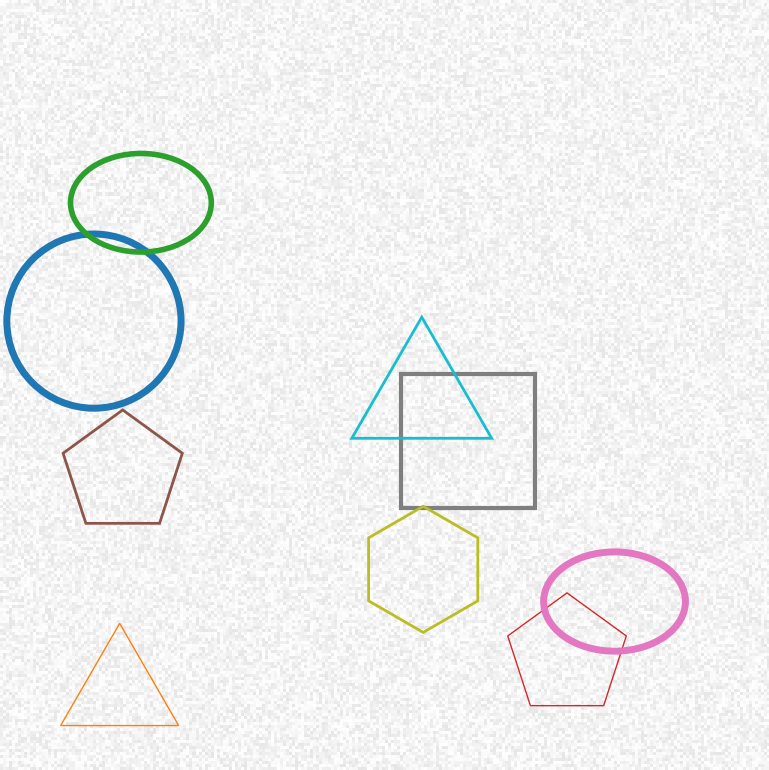[{"shape": "circle", "thickness": 2.5, "radius": 0.57, "center": [0.122, 0.583]}, {"shape": "triangle", "thickness": 0.5, "radius": 0.44, "center": [0.155, 0.102]}, {"shape": "oval", "thickness": 2, "radius": 0.46, "center": [0.183, 0.737]}, {"shape": "pentagon", "thickness": 0.5, "radius": 0.4, "center": [0.736, 0.149]}, {"shape": "pentagon", "thickness": 1, "radius": 0.41, "center": [0.159, 0.386]}, {"shape": "oval", "thickness": 2.5, "radius": 0.46, "center": [0.798, 0.219]}, {"shape": "square", "thickness": 1.5, "radius": 0.44, "center": [0.608, 0.427]}, {"shape": "hexagon", "thickness": 1, "radius": 0.41, "center": [0.55, 0.261]}, {"shape": "triangle", "thickness": 1, "radius": 0.52, "center": [0.548, 0.483]}]